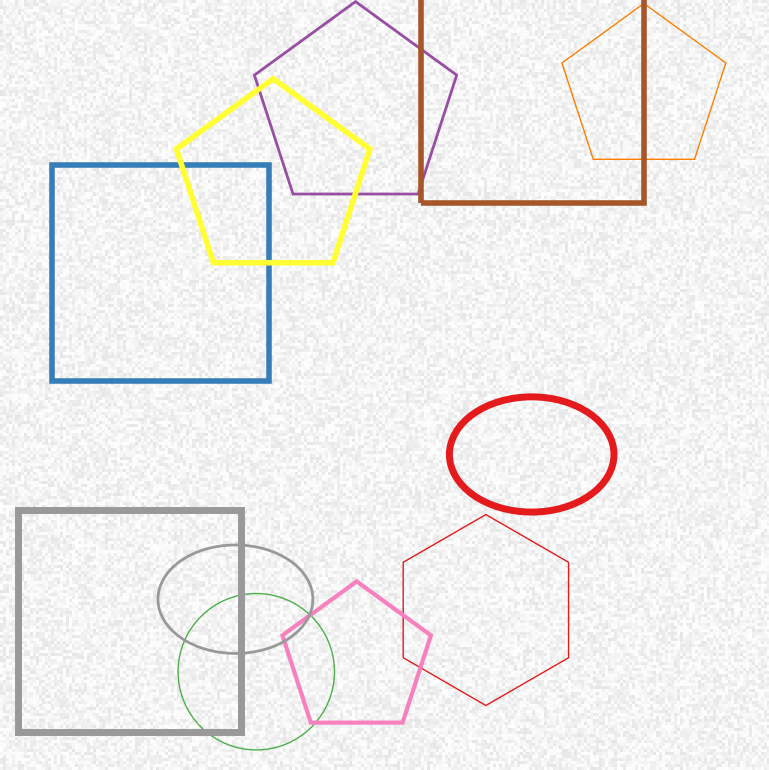[{"shape": "hexagon", "thickness": 0.5, "radius": 0.62, "center": [0.631, 0.208]}, {"shape": "oval", "thickness": 2.5, "radius": 0.53, "center": [0.691, 0.41]}, {"shape": "square", "thickness": 2, "radius": 0.7, "center": [0.208, 0.646]}, {"shape": "circle", "thickness": 0.5, "radius": 0.51, "center": [0.333, 0.128]}, {"shape": "pentagon", "thickness": 1, "radius": 0.69, "center": [0.462, 0.86]}, {"shape": "pentagon", "thickness": 0.5, "radius": 0.56, "center": [0.836, 0.884]}, {"shape": "pentagon", "thickness": 2, "radius": 0.66, "center": [0.355, 0.766]}, {"shape": "square", "thickness": 2, "radius": 0.72, "center": [0.692, 0.88]}, {"shape": "pentagon", "thickness": 1.5, "radius": 0.51, "center": [0.463, 0.144]}, {"shape": "square", "thickness": 2.5, "radius": 0.72, "center": [0.168, 0.194]}, {"shape": "oval", "thickness": 1, "radius": 0.5, "center": [0.306, 0.222]}]